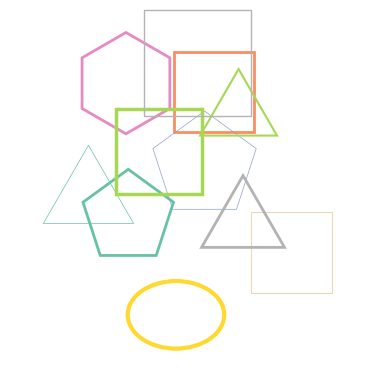[{"shape": "pentagon", "thickness": 2, "radius": 0.62, "center": [0.333, 0.437]}, {"shape": "triangle", "thickness": 0.5, "radius": 0.68, "center": [0.23, 0.487]}, {"shape": "square", "thickness": 2, "radius": 0.52, "center": [0.556, 0.761]}, {"shape": "pentagon", "thickness": 0.5, "radius": 0.71, "center": [0.531, 0.571]}, {"shape": "hexagon", "thickness": 2, "radius": 0.66, "center": [0.327, 0.784]}, {"shape": "square", "thickness": 2.5, "radius": 0.56, "center": [0.412, 0.607]}, {"shape": "triangle", "thickness": 1.5, "radius": 0.58, "center": [0.62, 0.705]}, {"shape": "oval", "thickness": 3, "radius": 0.63, "center": [0.457, 0.182]}, {"shape": "square", "thickness": 0.5, "radius": 0.53, "center": [0.756, 0.344]}, {"shape": "triangle", "thickness": 2, "radius": 0.62, "center": [0.631, 0.42]}, {"shape": "square", "thickness": 1, "radius": 0.69, "center": [0.514, 0.836]}]